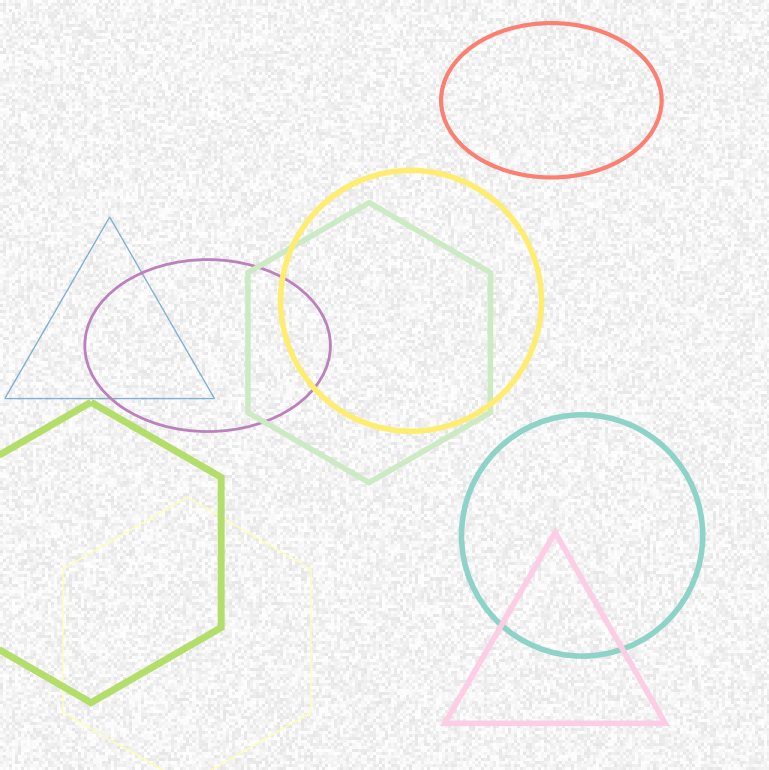[{"shape": "circle", "thickness": 2, "radius": 0.78, "center": [0.756, 0.305]}, {"shape": "hexagon", "thickness": 0.5, "radius": 0.93, "center": [0.243, 0.168]}, {"shape": "oval", "thickness": 1.5, "radius": 0.72, "center": [0.716, 0.87]}, {"shape": "triangle", "thickness": 0.5, "radius": 0.79, "center": [0.142, 0.561]}, {"shape": "hexagon", "thickness": 2.5, "radius": 0.98, "center": [0.118, 0.283]}, {"shape": "triangle", "thickness": 2, "radius": 0.83, "center": [0.721, 0.143]}, {"shape": "oval", "thickness": 1, "radius": 0.8, "center": [0.27, 0.551]}, {"shape": "hexagon", "thickness": 2, "radius": 0.91, "center": [0.479, 0.555]}, {"shape": "circle", "thickness": 2, "radius": 0.85, "center": [0.534, 0.609]}]